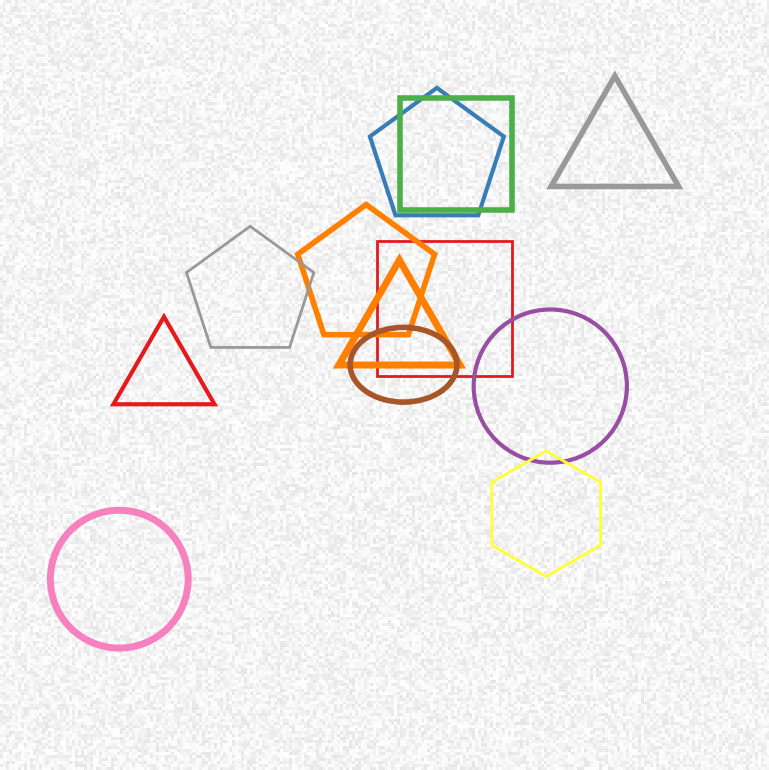[{"shape": "square", "thickness": 1, "radius": 0.44, "center": [0.578, 0.599]}, {"shape": "triangle", "thickness": 1.5, "radius": 0.38, "center": [0.213, 0.513]}, {"shape": "pentagon", "thickness": 1.5, "radius": 0.46, "center": [0.567, 0.794]}, {"shape": "square", "thickness": 2, "radius": 0.36, "center": [0.592, 0.8]}, {"shape": "circle", "thickness": 1.5, "radius": 0.5, "center": [0.715, 0.499]}, {"shape": "pentagon", "thickness": 2, "radius": 0.47, "center": [0.476, 0.641]}, {"shape": "triangle", "thickness": 2.5, "radius": 0.45, "center": [0.519, 0.571]}, {"shape": "hexagon", "thickness": 1, "radius": 0.41, "center": [0.709, 0.333]}, {"shape": "oval", "thickness": 2, "radius": 0.35, "center": [0.524, 0.526]}, {"shape": "circle", "thickness": 2.5, "radius": 0.45, "center": [0.155, 0.248]}, {"shape": "triangle", "thickness": 2, "radius": 0.48, "center": [0.799, 0.806]}, {"shape": "pentagon", "thickness": 1, "radius": 0.43, "center": [0.325, 0.619]}]